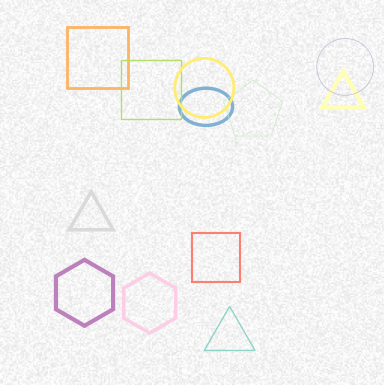[{"shape": "triangle", "thickness": 1, "radius": 0.38, "center": [0.596, 0.128]}, {"shape": "triangle", "thickness": 3, "radius": 0.31, "center": [0.891, 0.753]}, {"shape": "circle", "thickness": 0.5, "radius": 0.37, "center": [0.897, 0.826]}, {"shape": "square", "thickness": 1.5, "radius": 0.31, "center": [0.562, 0.331]}, {"shape": "oval", "thickness": 2.5, "radius": 0.35, "center": [0.535, 0.723]}, {"shape": "square", "thickness": 2, "radius": 0.4, "center": [0.253, 0.85]}, {"shape": "square", "thickness": 1, "radius": 0.39, "center": [0.392, 0.767]}, {"shape": "hexagon", "thickness": 2.5, "radius": 0.39, "center": [0.389, 0.213]}, {"shape": "triangle", "thickness": 2.5, "radius": 0.33, "center": [0.237, 0.436]}, {"shape": "hexagon", "thickness": 3, "radius": 0.43, "center": [0.22, 0.239]}, {"shape": "pentagon", "thickness": 0.5, "radius": 0.4, "center": [0.657, 0.712]}, {"shape": "circle", "thickness": 2, "radius": 0.38, "center": [0.531, 0.772]}]